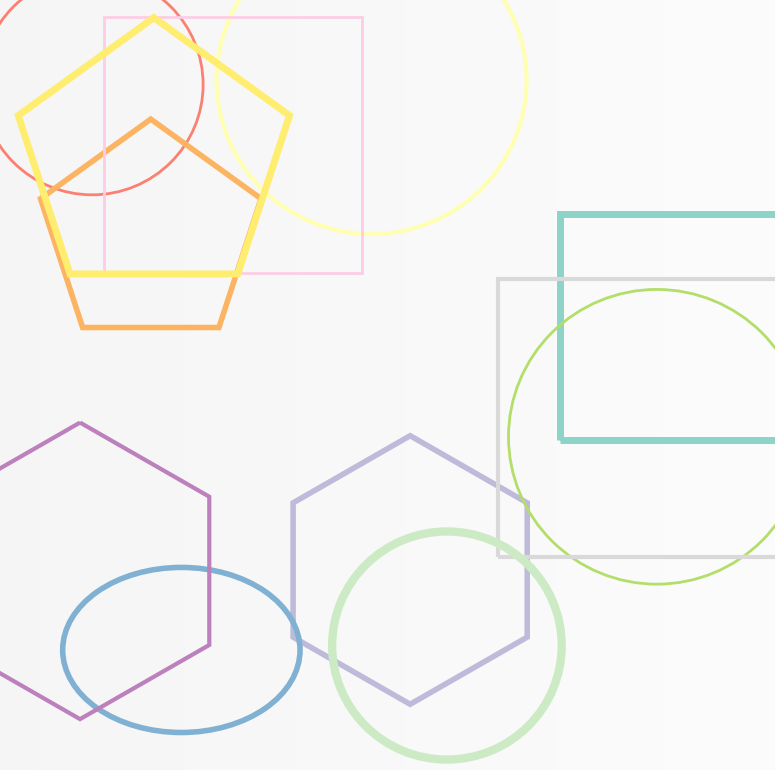[{"shape": "square", "thickness": 2.5, "radius": 0.73, "center": [0.869, 0.575]}, {"shape": "circle", "thickness": 1.5, "radius": 1.0, "center": [0.479, 0.896]}, {"shape": "hexagon", "thickness": 2, "radius": 0.87, "center": [0.529, 0.26]}, {"shape": "circle", "thickness": 1, "radius": 0.72, "center": [0.119, 0.89]}, {"shape": "oval", "thickness": 2, "radius": 0.77, "center": [0.234, 0.156]}, {"shape": "pentagon", "thickness": 2, "radius": 0.75, "center": [0.195, 0.696]}, {"shape": "circle", "thickness": 1, "radius": 0.96, "center": [0.848, 0.433]}, {"shape": "square", "thickness": 1, "radius": 0.83, "center": [0.301, 0.812]}, {"shape": "square", "thickness": 1.5, "radius": 0.9, "center": [0.823, 0.457]}, {"shape": "hexagon", "thickness": 1.5, "radius": 0.96, "center": [0.103, 0.259]}, {"shape": "circle", "thickness": 3, "radius": 0.74, "center": [0.577, 0.162]}, {"shape": "pentagon", "thickness": 2.5, "radius": 0.92, "center": [0.199, 0.793]}]